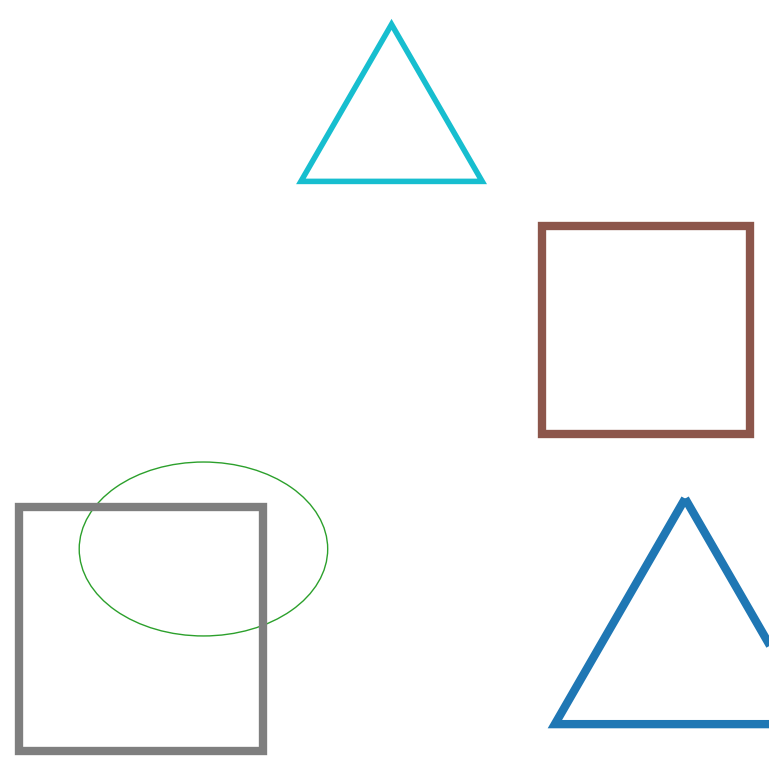[{"shape": "triangle", "thickness": 3, "radius": 0.98, "center": [0.89, 0.157]}, {"shape": "oval", "thickness": 0.5, "radius": 0.81, "center": [0.264, 0.287]}, {"shape": "square", "thickness": 3, "radius": 0.67, "center": [0.839, 0.571]}, {"shape": "square", "thickness": 3, "radius": 0.79, "center": [0.183, 0.183]}, {"shape": "triangle", "thickness": 2, "radius": 0.68, "center": [0.508, 0.832]}]